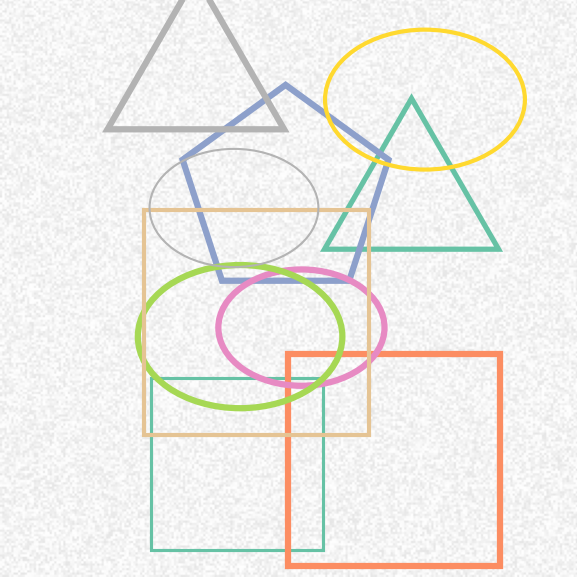[{"shape": "square", "thickness": 1.5, "radius": 0.74, "center": [0.411, 0.196]}, {"shape": "triangle", "thickness": 2.5, "radius": 0.87, "center": [0.713, 0.655]}, {"shape": "square", "thickness": 3, "radius": 0.92, "center": [0.683, 0.202]}, {"shape": "pentagon", "thickness": 3, "radius": 0.94, "center": [0.495, 0.665]}, {"shape": "oval", "thickness": 3, "radius": 0.72, "center": [0.522, 0.432]}, {"shape": "oval", "thickness": 3, "radius": 0.89, "center": [0.416, 0.416]}, {"shape": "oval", "thickness": 2, "radius": 0.87, "center": [0.736, 0.827]}, {"shape": "square", "thickness": 2, "radius": 0.97, "center": [0.444, 0.44]}, {"shape": "oval", "thickness": 1, "radius": 0.73, "center": [0.405, 0.639]}, {"shape": "triangle", "thickness": 3, "radius": 0.88, "center": [0.339, 0.863]}]